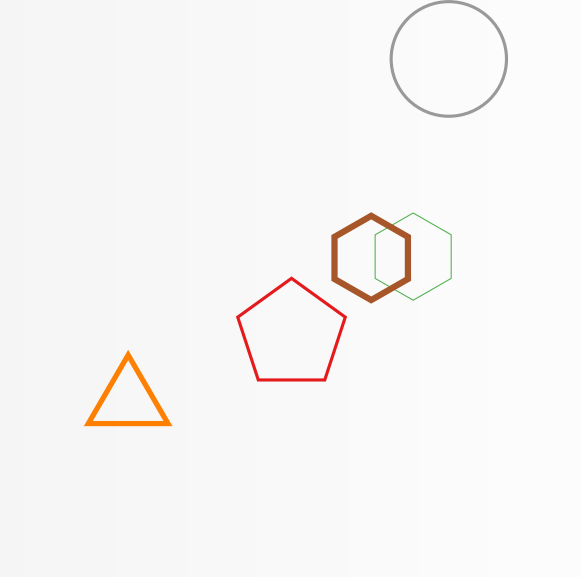[{"shape": "pentagon", "thickness": 1.5, "radius": 0.49, "center": [0.502, 0.42]}, {"shape": "hexagon", "thickness": 0.5, "radius": 0.38, "center": [0.711, 0.555]}, {"shape": "triangle", "thickness": 2.5, "radius": 0.4, "center": [0.22, 0.305]}, {"shape": "hexagon", "thickness": 3, "radius": 0.36, "center": [0.639, 0.552]}, {"shape": "circle", "thickness": 1.5, "radius": 0.5, "center": [0.772, 0.897]}]